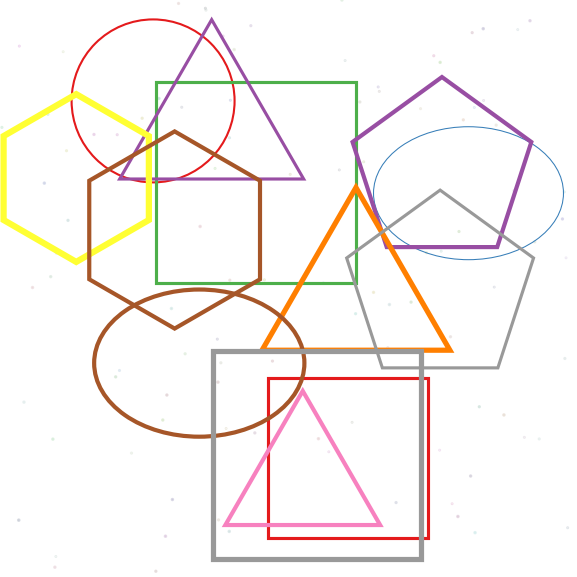[{"shape": "square", "thickness": 1.5, "radius": 0.69, "center": [0.602, 0.207]}, {"shape": "circle", "thickness": 1, "radius": 0.71, "center": [0.265, 0.824]}, {"shape": "oval", "thickness": 0.5, "radius": 0.82, "center": [0.811, 0.665]}, {"shape": "square", "thickness": 1.5, "radius": 0.87, "center": [0.444, 0.684]}, {"shape": "triangle", "thickness": 1.5, "radius": 0.92, "center": [0.367, 0.781]}, {"shape": "pentagon", "thickness": 2, "radius": 0.81, "center": [0.765, 0.703]}, {"shape": "triangle", "thickness": 2.5, "radius": 0.94, "center": [0.616, 0.487]}, {"shape": "hexagon", "thickness": 3, "radius": 0.73, "center": [0.132, 0.691]}, {"shape": "hexagon", "thickness": 2, "radius": 0.85, "center": [0.302, 0.601]}, {"shape": "oval", "thickness": 2, "radius": 0.91, "center": [0.345, 0.37]}, {"shape": "triangle", "thickness": 2, "radius": 0.77, "center": [0.524, 0.167]}, {"shape": "pentagon", "thickness": 1.5, "radius": 0.85, "center": [0.762, 0.5]}, {"shape": "square", "thickness": 2.5, "radius": 0.9, "center": [0.549, 0.211]}]